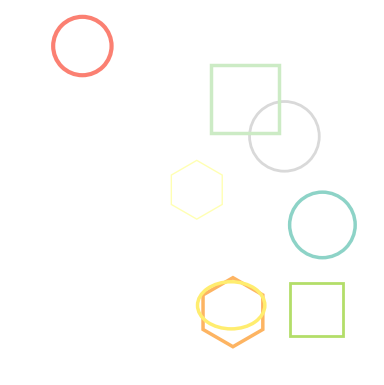[{"shape": "circle", "thickness": 2.5, "radius": 0.43, "center": [0.837, 0.416]}, {"shape": "hexagon", "thickness": 1, "radius": 0.38, "center": [0.511, 0.507]}, {"shape": "circle", "thickness": 3, "radius": 0.38, "center": [0.214, 0.88]}, {"shape": "hexagon", "thickness": 2.5, "radius": 0.45, "center": [0.605, 0.189]}, {"shape": "square", "thickness": 2, "radius": 0.34, "center": [0.823, 0.195]}, {"shape": "circle", "thickness": 2, "radius": 0.45, "center": [0.739, 0.646]}, {"shape": "square", "thickness": 2.5, "radius": 0.44, "center": [0.637, 0.743]}, {"shape": "oval", "thickness": 2.5, "radius": 0.44, "center": [0.6, 0.207]}]